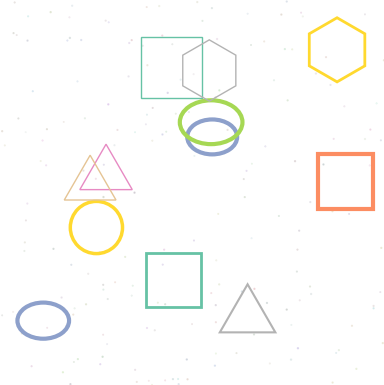[{"shape": "square", "thickness": 2, "radius": 0.35, "center": [0.451, 0.273]}, {"shape": "square", "thickness": 1, "radius": 0.4, "center": [0.445, 0.824]}, {"shape": "square", "thickness": 3, "radius": 0.36, "center": [0.897, 0.528]}, {"shape": "oval", "thickness": 3, "radius": 0.34, "center": [0.112, 0.167]}, {"shape": "oval", "thickness": 3, "radius": 0.32, "center": [0.551, 0.644]}, {"shape": "triangle", "thickness": 1, "radius": 0.39, "center": [0.275, 0.547]}, {"shape": "oval", "thickness": 3, "radius": 0.41, "center": [0.548, 0.683]}, {"shape": "circle", "thickness": 2.5, "radius": 0.34, "center": [0.25, 0.409]}, {"shape": "hexagon", "thickness": 2, "radius": 0.42, "center": [0.875, 0.871]}, {"shape": "triangle", "thickness": 1, "radius": 0.39, "center": [0.234, 0.519]}, {"shape": "hexagon", "thickness": 1, "radius": 0.4, "center": [0.544, 0.817]}, {"shape": "triangle", "thickness": 1.5, "radius": 0.42, "center": [0.643, 0.178]}]